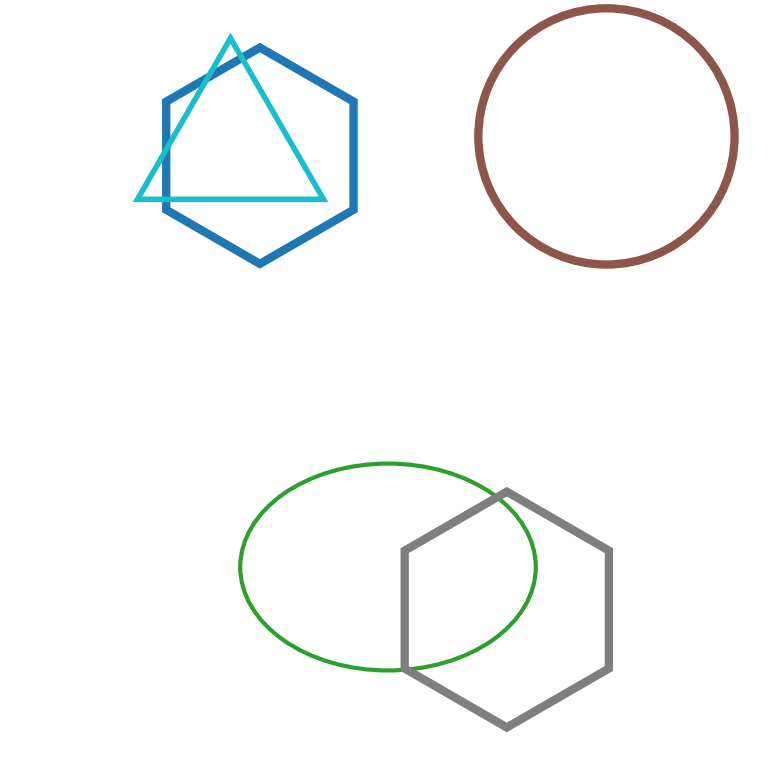[{"shape": "hexagon", "thickness": 3, "radius": 0.7, "center": [0.338, 0.798]}, {"shape": "oval", "thickness": 1.5, "radius": 0.96, "center": [0.504, 0.264]}, {"shape": "circle", "thickness": 3, "radius": 0.83, "center": [0.788, 0.823]}, {"shape": "hexagon", "thickness": 3, "radius": 0.77, "center": [0.658, 0.208]}, {"shape": "triangle", "thickness": 2, "radius": 0.7, "center": [0.299, 0.811]}]